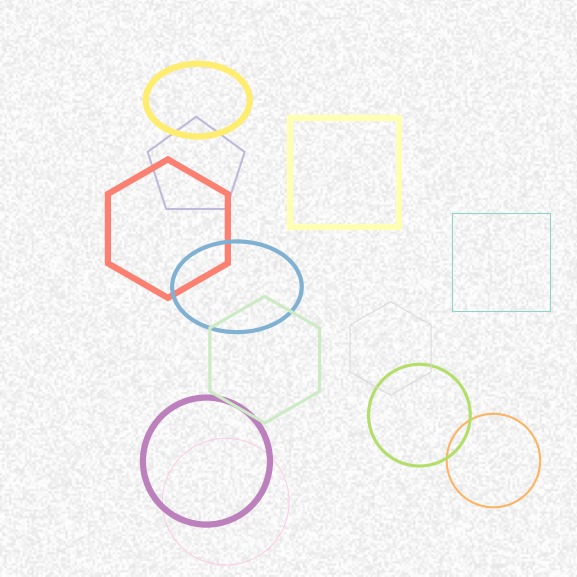[{"shape": "square", "thickness": 0.5, "radius": 0.42, "center": [0.868, 0.546]}, {"shape": "square", "thickness": 3, "radius": 0.47, "center": [0.597, 0.7]}, {"shape": "pentagon", "thickness": 1, "radius": 0.44, "center": [0.34, 0.709]}, {"shape": "hexagon", "thickness": 3, "radius": 0.6, "center": [0.291, 0.603]}, {"shape": "oval", "thickness": 2, "radius": 0.56, "center": [0.41, 0.503]}, {"shape": "circle", "thickness": 1, "radius": 0.4, "center": [0.854, 0.202]}, {"shape": "circle", "thickness": 1.5, "radius": 0.44, "center": [0.726, 0.28]}, {"shape": "circle", "thickness": 0.5, "radius": 0.55, "center": [0.391, 0.13]}, {"shape": "hexagon", "thickness": 0.5, "radius": 0.41, "center": [0.676, 0.396]}, {"shape": "circle", "thickness": 3, "radius": 0.55, "center": [0.357, 0.201]}, {"shape": "hexagon", "thickness": 1.5, "radius": 0.55, "center": [0.458, 0.376]}, {"shape": "oval", "thickness": 3, "radius": 0.45, "center": [0.342, 0.826]}]